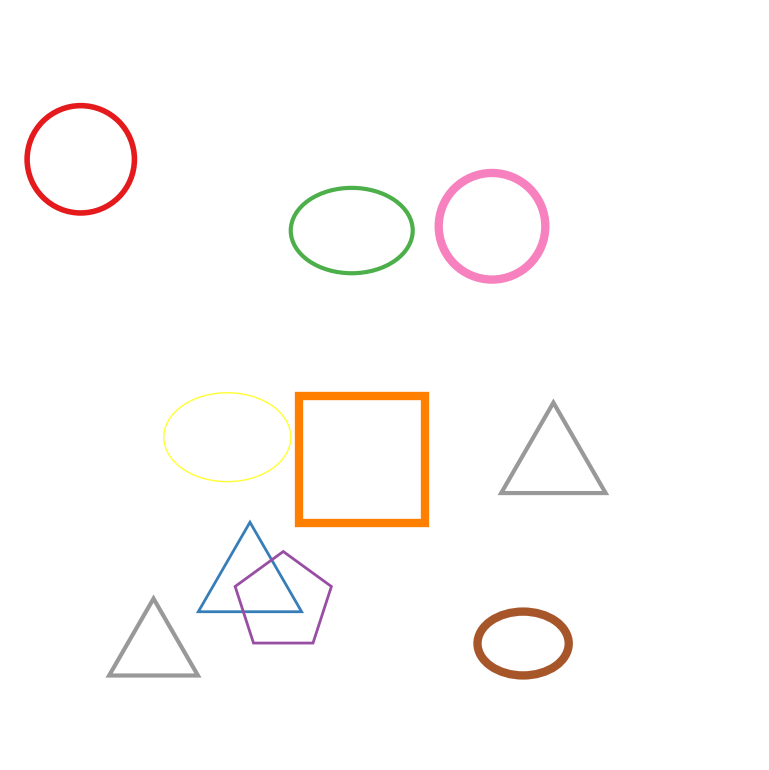[{"shape": "circle", "thickness": 2, "radius": 0.35, "center": [0.105, 0.793]}, {"shape": "triangle", "thickness": 1, "radius": 0.39, "center": [0.325, 0.244]}, {"shape": "oval", "thickness": 1.5, "radius": 0.4, "center": [0.457, 0.701]}, {"shape": "pentagon", "thickness": 1, "radius": 0.33, "center": [0.368, 0.218]}, {"shape": "square", "thickness": 3, "radius": 0.41, "center": [0.47, 0.403]}, {"shape": "oval", "thickness": 0.5, "radius": 0.41, "center": [0.295, 0.432]}, {"shape": "oval", "thickness": 3, "radius": 0.3, "center": [0.679, 0.164]}, {"shape": "circle", "thickness": 3, "radius": 0.35, "center": [0.639, 0.706]}, {"shape": "triangle", "thickness": 1.5, "radius": 0.33, "center": [0.199, 0.156]}, {"shape": "triangle", "thickness": 1.5, "radius": 0.39, "center": [0.719, 0.399]}]